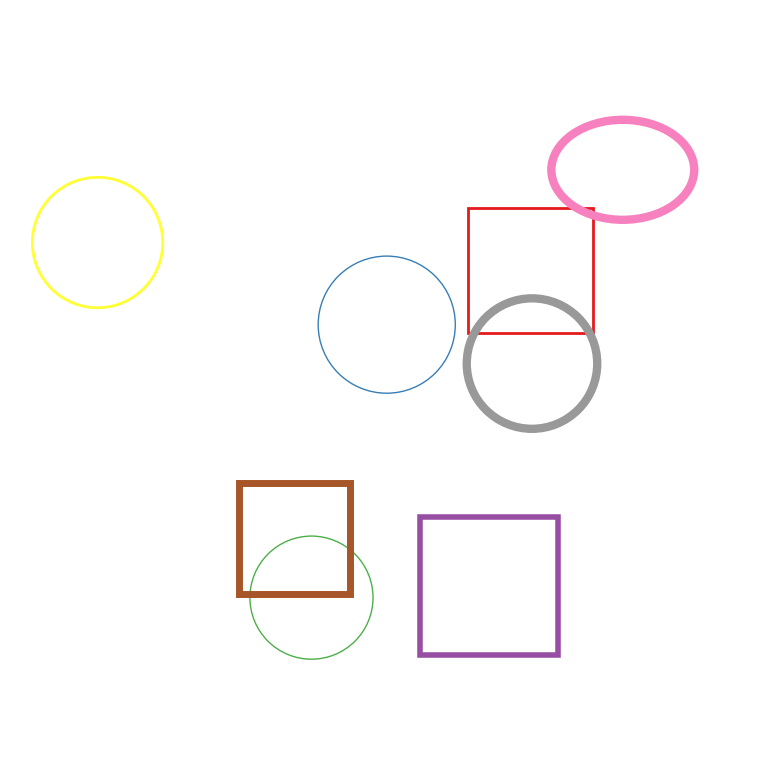[{"shape": "square", "thickness": 1, "radius": 0.41, "center": [0.689, 0.648]}, {"shape": "circle", "thickness": 0.5, "radius": 0.45, "center": [0.502, 0.578]}, {"shape": "circle", "thickness": 0.5, "radius": 0.4, "center": [0.405, 0.224]}, {"shape": "square", "thickness": 2, "radius": 0.45, "center": [0.635, 0.239]}, {"shape": "circle", "thickness": 1, "radius": 0.42, "center": [0.127, 0.685]}, {"shape": "square", "thickness": 2.5, "radius": 0.36, "center": [0.383, 0.301]}, {"shape": "oval", "thickness": 3, "radius": 0.46, "center": [0.809, 0.779]}, {"shape": "circle", "thickness": 3, "radius": 0.42, "center": [0.691, 0.528]}]